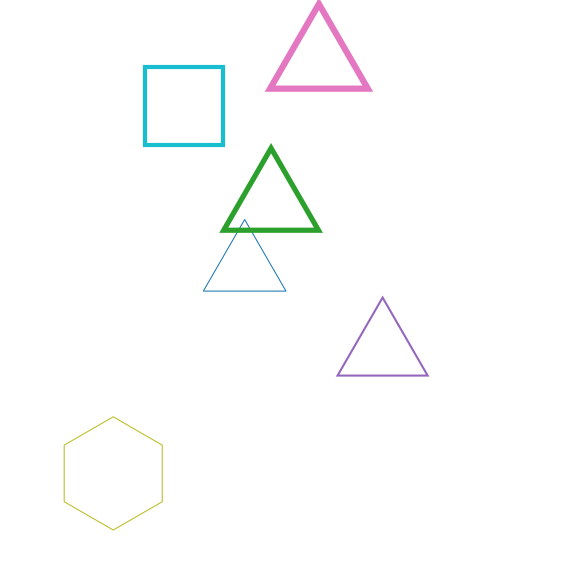[{"shape": "triangle", "thickness": 0.5, "radius": 0.41, "center": [0.424, 0.536]}, {"shape": "triangle", "thickness": 2.5, "radius": 0.47, "center": [0.469, 0.648]}, {"shape": "triangle", "thickness": 1, "radius": 0.45, "center": [0.663, 0.394]}, {"shape": "triangle", "thickness": 3, "radius": 0.49, "center": [0.552, 0.894]}, {"shape": "hexagon", "thickness": 0.5, "radius": 0.49, "center": [0.196, 0.179]}, {"shape": "square", "thickness": 2, "radius": 0.34, "center": [0.319, 0.816]}]